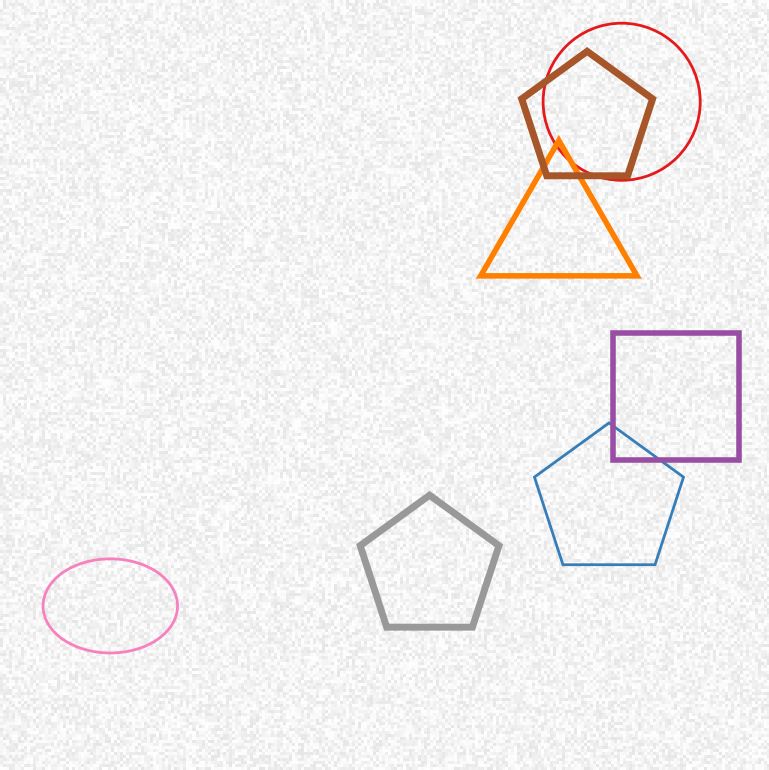[{"shape": "circle", "thickness": 1, "radius": 0.51, "center": [0.807, 0.868]}, {"shape": "pentagon", "thickness": 1, "radius": 0.51, "center": [0.791, 0.349]}, {"shape": "square", "thickness": 2, "radius": 0.41, "center": [0.877, 0.485]}, {"shape": "triangle", "thickness": 2, "radius": 0.59, "center": [0.726, 0.7]}, {"shape": "pentagon", "thickness": 2.5, "radius": 0.45, "center": [0.763, 0.844]}, {"shape": "oval", "thickness": 1, "radius": 0.44, "center": [0.143, 0.213]}, {"shape": "pentagon", "thickness": 2.5, "radius": 0.47, "center": [0.558, 0.262]}]